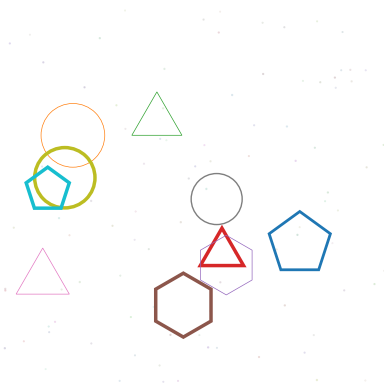[{"shape": "pentagon", "thickness": 2, "radius": 0.42, "center": [0.779, 0.367]}, {"shape": "circle", "thickness": 0.5, "radius": 0.41, "center": [0.189, 0.648]}, {"shape": "triangle", "thickness": 0.5, "radius": 0.38, "center": [0.408, 0.686]}, {"shape": "triangle", "thickness": 2.5, "radius": 0.32, "center": [0.576, 0.343]}, {"shape": "hexagon", "thickness": 0.5, "radius": 0.39, "center": [0.588, 0.311]}, {"shape": "hexagon", "thickness": 2.5, "radius": 0.41, "center": [0.476, 0.207]}, {"shape": "triangle", "thickness": 0.5, "radius": 0.4, "center": [0.111, 0.276]}, {"shape": "circle", "thickness": 1, "radius": 0.33, "center": [0.563, 0.483]}, {"shape": "circle", "thickness": 2.5, "radius": 0.39, "center": [0.168, 0.538]}, {"shape": "pentagon", "thickness": 2.5, "radius": 0.29, "center": [0.124, 0.507]}]